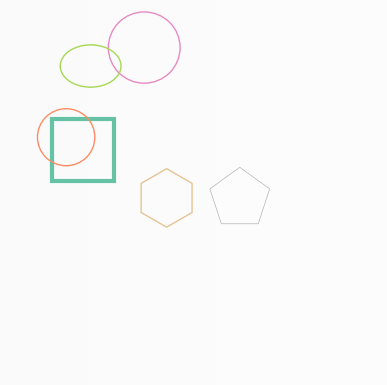[{"shape": "square", "thickness": 3, "radius": 0.4, "center": [0.214, 0.61]}, {"shape": "circle", "thickness": 1, "radius": 0.37, "center": [0.171, 0.644]}, {"shape": "circle", "thickness": 1, "radius": 0.46, "center": [0.372, 0.876]}, {"shape": "oval", "thickness": 1, "radius": 0.39, "center": [0.234, 0.829]}, {"shape": "hexagon", "thickness": 1, "radius": 0.38, "center": [0.43, 0.486]}, {"shape": "pentagon", "thickness": 0.5, "radius": 0.41, "center": [0.619, 0.484]}]